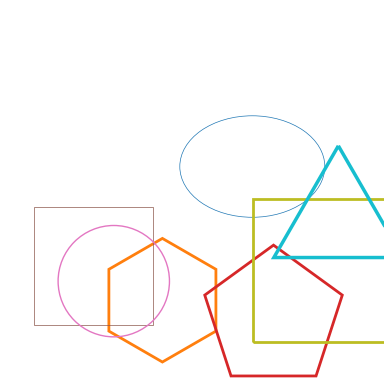[{"shape": "oval", "thickness": 0.5, "radius": 0.94, "center": [0.655, 0.567]}, {"shape": "hexagon", "thickness": 2, "radius": 0.8, "center": [0.422, 0.22]}, {"shape": "pentagon", "thickness": 2, "radius": 0.94, "center": [0.71, 0.175]}, {"shape": "square", "thickness": 0.5, "radius": 0.77, "center": [0.243, 0.309]}, {"shape": "circle", "thickness": 1, "radius": 0.72, "center": [0.296, 0.27]}, {"shape": "square", "thickness": 2, "radius": 0.93, "center": [0.842, 0.297]}, {"shape": "triangle", "thickness": 2.5, "radius": 0.97, "center": [0.879, 0.428]}]